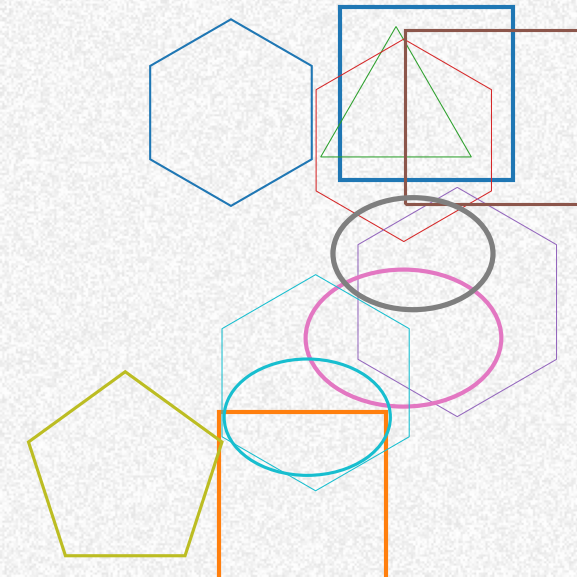[{"shape": "square", "thickness": 2, "radius": 0.75, "center": [0.739, 0.837]}, {"shape": "hexagon", "thickness": 1, "radius": 0.81, "center": [0.4, 0.804]}, {"shape": "square", "thickness": 2, "radius": 0.72, "center": [0.524, 0.141]}, {"shape": "triangle", "thickness": 0.5, "radius": 0.75, "center": [0.686, 0.803]}, {"shape": "hexagon", "thickness": 0.5, "radius": 0.88, "center": [0.699, 0.756]}, {"shape": "hexagon", "thickness": 0.5, "radius": 0.99, "center": [0.792, 0.476]}, {"shape": "square", "thickness": 1.5, "radius": 0.76, "center": [0.852, 0.796]}, {"shape": "oval", "thickness": 2, "radius": 0.85, "center": [0.699, 0.414]}, {"shape": "oval", "thickness": 2.5, "radius": 0.69, "center": [0.715, 0.56]}, {"shape": "pentagon", "thickness": 1.5, "radius": 0.88, "center": [0.217, 0.179]}, {"shape": "hexagon", "thickness": 0.5, "radius": 0.94, "center": [0.547, 0.336]}, {"shape": "oval", "thickness": 1.5, "radius": 0.72, "center": [0.532, 0.277]}]